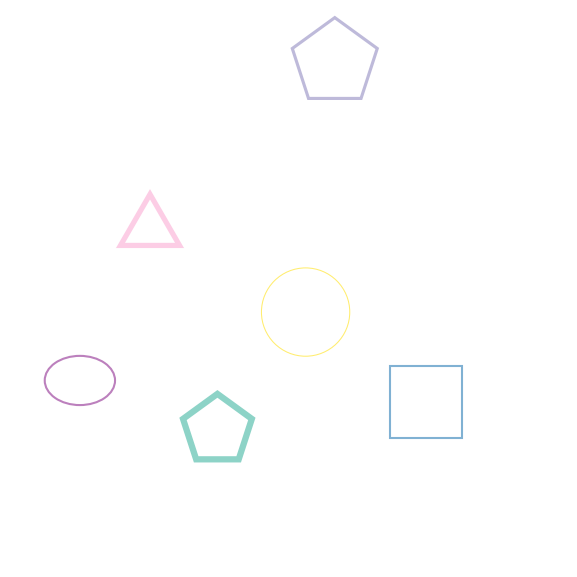[{"shape": "pentagon", "thickness": 3, "radius": 0.31, "center": [0.377, 0.254]}, {"shape": "pentagon", "thickness": 1.5, "radius": 0.39, "center": [0.58, 0.891]}, {"shape": "square", "thickness": 1, "radius": 0.31, "center": [0.737, 0.303]}, {"shape": "triangle", "thickness": 2.5, "radius": 0.3, "center": [0.26, 0.604]}, {"shape": "oval", "thickness": 1, "radius": 0.3, "center": [0.138, 0.34]}, {"shape": "circle", "thickness": 0.5, "radius": 0.38, "center": [0.529, 0.459]}]